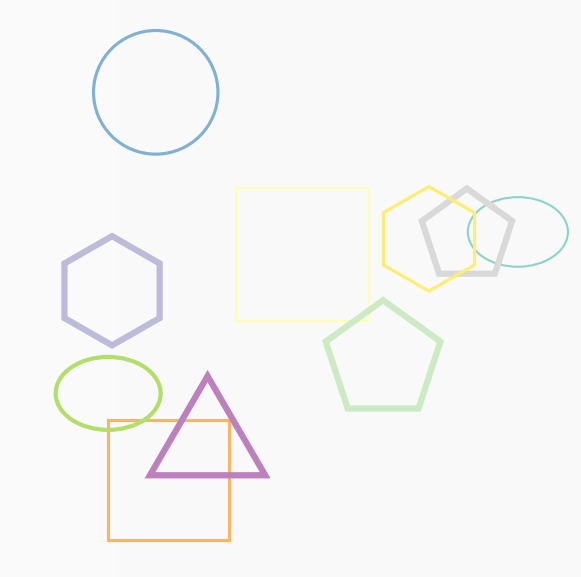[{"shape": "oval", "thickness": 1, "radius": 0.43, "center": [0.891, 0.598]}, {"shape": "square", "thickness": 1, "radius": 0.57, "center": [0.52, 0.558]}, {"shape": "hexagon", "thickness": 3, "radius": 0.47, "center": [0.193, 0.496]}, {"shape": "circle", "thickness": 1.5, "radius": 0.54, "center": [0.268, 0.839]}, {"shape": "square", "thickness": 1.5, "radius": 0.52, "center": [0.291, 0.168]}, {"shape": "oval", "thickness": 2, "radius": 0.45, "center": [0.186, 0.318]}, {"shape": "pentagon", "thickness": 3, "radius": 0.41, "center": [0.803, 0.591]}, {"shape": "triangle", "thickness": 3, "radius": 0.57, "center": [0.357, 0.233]}, {"shape": "pentagon", "thickness": 3, "radius": 0.52, "center": [0.659, 0.376]}, {"shape": "hexagon", "thickness": 1.5, "radius": 0.45, "center": [0.738, 0.586]}]